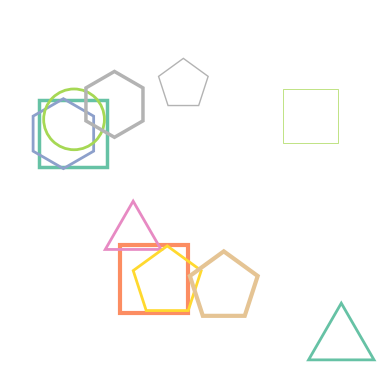[{"shape": "square", "thickness": 2.5, "radius": 0.44, "center": [0.19, 0.653]}, {"shape": "triangle", "thickness": 2, "radius": 0.49, "center": [0.886, 0.114]}, {"shape": "square", "thickness": 3, "radius": 0.44, "center": [0.4, 0.275]}, {"shape": "hexagon", "thickness": 2, "radius": 0.45, "center": [0.165, 0.653]}, {"shape": "triangle", "thickness": 2, "radius": 0.42, "center": [0.346, 0.394]}, {"shape": "square", "thickness": 0.5, "radius": 0.35, "center": [0.807, 0.699]}, {"shape": "circle", "thickness": 2, "radius": 0.39, "center": [0.192, 0.69]}, {"shape": "pentagon", "thickness": 2, "radius": 0.46, "center": [0.434, 0.268]}, {"shape": "pentagon", "thickness": 3, "radius": 0.46, "center": [0.581, 0.255]}, {"shape": "pentagon", "thickness": 1, "radius": 0.34, "center": [0.476, 0.781]}, {"shape": "hexagon", "thickness": 2.5, "radius": 0.43, "center": [0.297, 0.729]}]